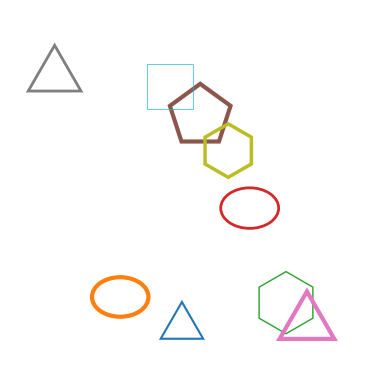[{"shape": "triangle", "thickness": 1.5, "radius": 0.32, "center": [0.473, 0.152]}, {"shape": "oval", "thickness": 3, "radius": 0.37, "center": [0.312, 0.229]}, {"shape": "hexagon", "thickness": 1, "radius": 0.4, "center": [0.743, 0.214]}, {"shape": "oval", "thickness": 2, "radius": 0.38, "center": [0.649, 0.459]}, {"shape": "pentagon", "thickness": 3, "radius": 0.41, "center": [0.52, 0.699]}, {"shape": "triangle", "thickness": 3, "radius": 0.41, "center": [0.797, 0.161]}, {"shape": "triangle", "thickness": 2, "radius": 0.4, "center": [0.142, 0.803]}, {"shape": "hexagon", "thickness": 2.5, "radius": 0.35, "center": [0.593, 0.609]}, {"shape": "square", "thickness": 0.5, "radius": 0.29, "center": [0.441, 0.776]}]